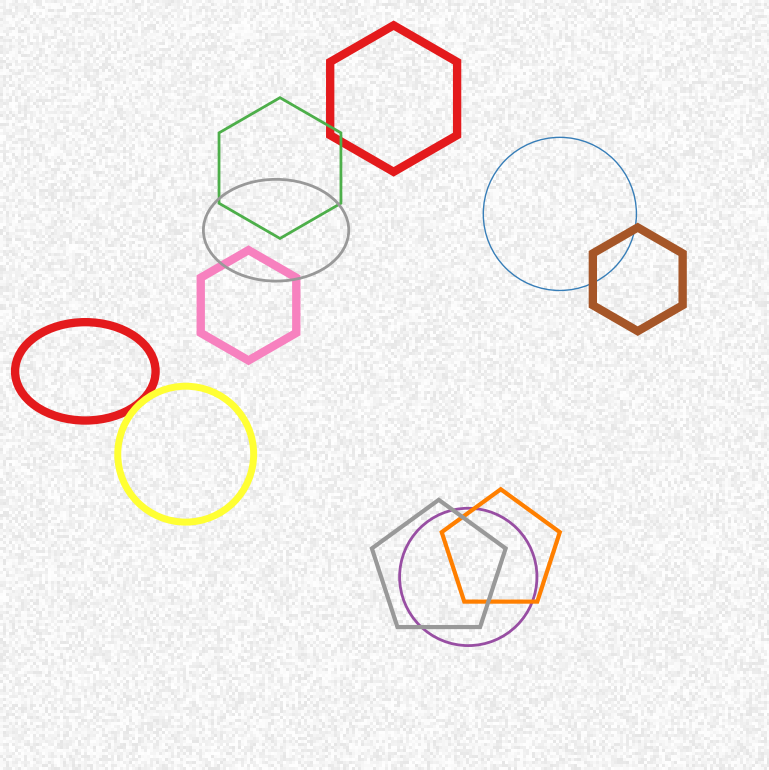[{"shape": "oval", "thickness": 3, "radius": 0.46, "center": [0.111, 0.518]}, {"shape": "hexagon", "thickness": 3, "radius": 0.48, "center": [0.511, 0.872]}, {"shape": "circle", "thickness": 0.5, "radius": 0.5, "center": [0.727, 0.722]}, {"shape": "hexagon", "thickness": 1, "radius": 0.46, "center": [0.364, 0.782]}, {"shape": "circle", "thickness": 1, "radius": 0.45, "center": [0.608, 0.251]}, {"shape": "pentagon", "thickness": 1.5, "radius": 0.4, "center": [0.65, 0.284]}, {"shape": "circle", "thickness": 2.5, "radius": 0.44, "center": [0.241, 0.41]}, {"shape": "hexagon", "thickness": 3, "radius": 0.34, "center": [0.828, 0.637]}, {"shape": "hexagon", "thickness": 3, "radius": 0.36, "center": [0.323, 0.604]}, {"shape": "oval", "thickness": 1, "radius": 0.47, "center": [0.359, 0.701]}, {"shape": "pentagon", "thickness": 1.5, "radius": 0.46, "center": [0.57, 0.26]}]